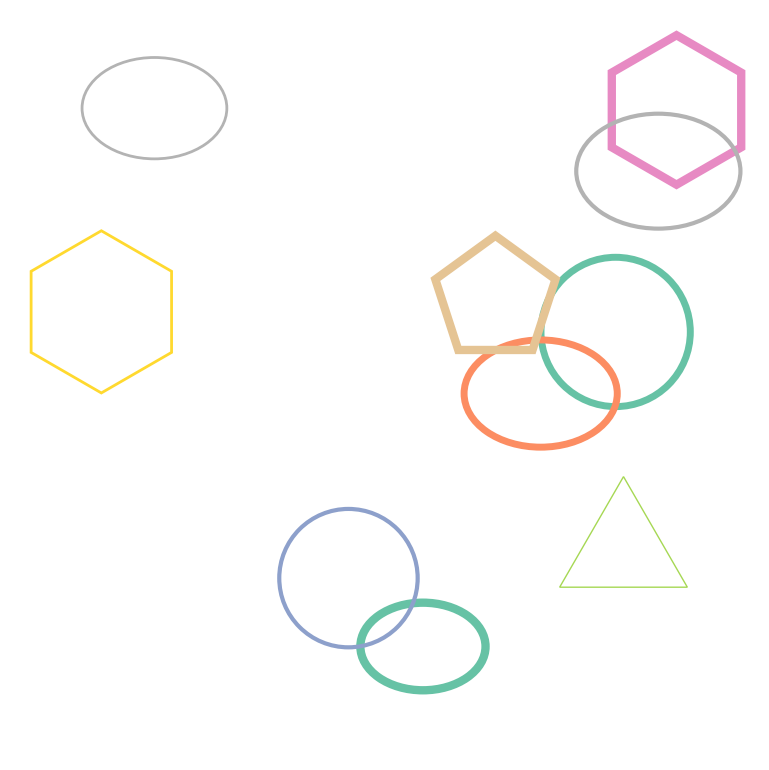[{"shape": "oval", "thickness": 3, "radius": 0.41, "center": [0.549, 0.16]}, {"shape": "circle", "thickness": 2.5, "radius": 0.48, "center": [0.8, 0.569]}, {"shape": "oval", "thickness": 2.5, "radius": 0.5, "center": [0.702, 0.489]}, {"shape": "circle", "thickness": 1.5, "radius": 0.45, "center": [0.453, 0.249]}, {"shape": "hexagon", "thickness": 3, "radius": 0.49, "center": [0.879, 0.857]}, {"shape": "triangle", "thickness": 0.5, "radius": 0.48, "center": [0.81, 0.285]}, {"shape": "hexagon", "thickness": 1, "radius": 0.53, "center": [0.132, 0.595]}, {"shape": "pentagon", "thickness": 3, "radius": 0.41, "center": [0.643, 0.612]}, {"shape": "oval", "thickness": 1, "radius": 0.47, "center": [0.201, 0.86]}, {"shape": "oval", "thickness": 1.5, "radius": 0.53, "center": [0.855, 0.778]}]